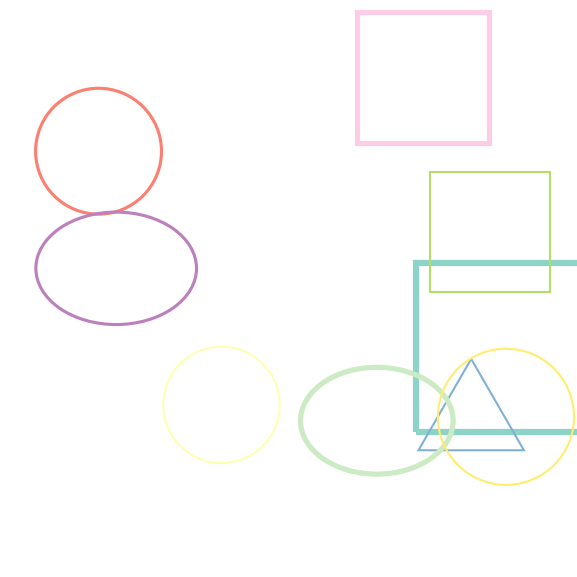[{"shape": "square", "thickness": 3, "radius": 0.73, "center": [0.866, 0.397]}, {"shape": "circle", "thickness": 1, "radius": 0.5, "center": [0.383, 0.298]}, {"shape": "circle", "thickness": 1.5, "radius": 0.54, "center": [0.171, 0.737]}, {"shape": "triangle", "thickness": 1, "radius": 0.53, "center": [0.816, 0.272]}, {"shape": "square", "thickness": 1, "radius": 0.52, "center": [0.848, 0.597]}, {"shape": "square", "thickness": 2.5, "radius": 0.57, "center": [0.732, 0.865]}, {"shape": "oval", "thickness": 1.5, "radius": 0.7, "center": [0.201, 0.535]}, {"shape": "oval", "thickness": 2.5, "radius": 0.66, "center": [0.652, 0.271]}, {"shape": "circle", "thickness": 1, "radius": 0.59, "center": [0.876, 0.277]}]